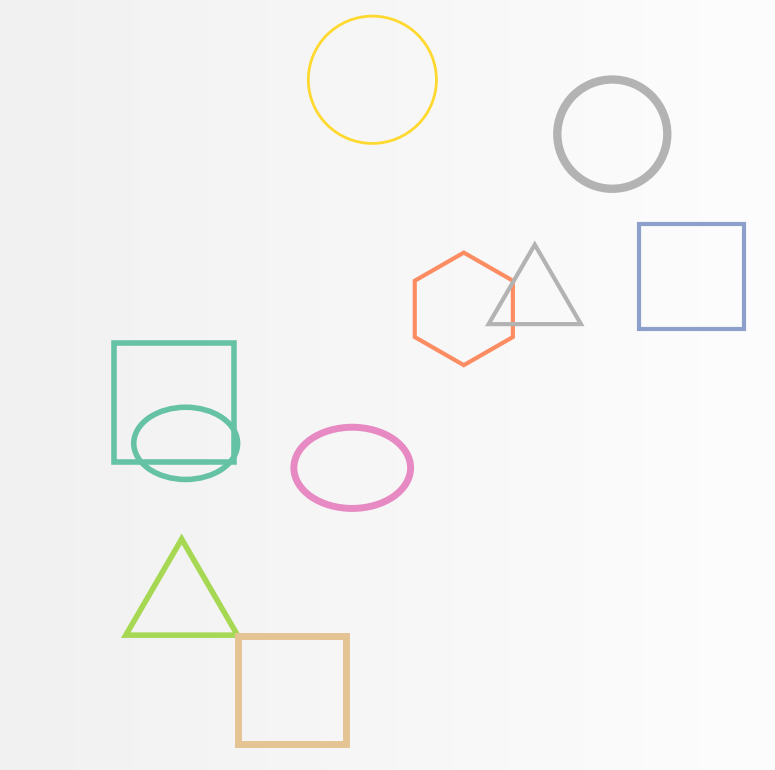[{"shape": "oval", "thickness": 2, "radius": 0.33, "center": [0.24, 0.424]}, {"shape": "square", "thickness": 2, "radius": 0.39, "center": [0.224, 0.477]}, {"shape": "hexagon", "thickness": 1.5, "radius": 0.37, "center": [0.598, 0.599]}, {"shape": "square", "thickness": 1.5, "radius": 0.34, "center": [0.893, 0.641]}, {"shape": "oval", "thickness": 2.5, "radius": 0.38, "center": [0.454, 0.392]}, {"shape": "triangle", "thickness": 2, "radius": 0.42, "center": [0.234, 0.217]}, {"shape": "circle", "thickness": 1, "radius": 0.41, "center": [0.48, 0.896]}, {"shape": "square", "thickness": 2.5, "radius": 0.35, "center": [0.377, 0.104]}, {"shape": "triangle", "thickness": 1.5, "radius": 0.34, "center": [0.69, 0.613]}, {"shape": "circle", "thickness": 3, "radius": 0.35, "center": [0.79, 0.826]}]